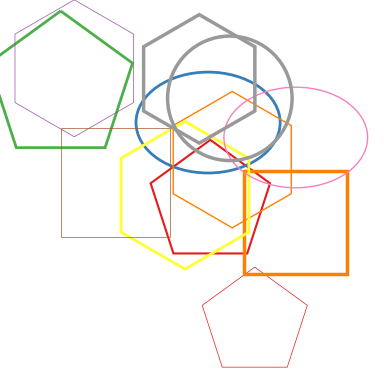[{"shape": "pentagon", "thickness": 0.5, "radius": 0.72, "center": [0.662, 0.163]}, {"shape": "pentagon", "thickness": 1.5, "radius": 0.82, "center": [0.546, 0.474]}, {"shape": "oval", "thickness": 2, "radius": 0.94, "center": [0.54, 0.682]}, {"shape": "pentagon", "thickness": 2, "radius": 0.98, "center": [0.158, 0.775]}, {"shape": "hexagon", "thickness": 0.5, "radius": 0.89, "center": [0.193, 0.823]}, {"shape": "square", "thickness": 2.5, "radius": 0.67, "center": [0.767, 0.422]}, {"shape": "hexagon", "thickness": 1, "radius": 0.89, "center": [0.603, 0.585]}, {"shape": "hexagon", "thickness": 2, "radius": 0.96, "center": [0.48, 0.493]}, {"shape": "square", "thickness": 0.5, "radius": 0.71, "center": [0.299, 0.526]}, {"shape": "oval", "thickness": 1, "radius": 0.93, "center": [0.768, 0.643]}, {"shape": "circle", "thickness": 2.5, "radius": 0.81, "center": [0.597, 0.745]}, {"shape": "hexagon", "thickness": 2.5, "radius": 0.83, "center": [0.518, 0.795]}]